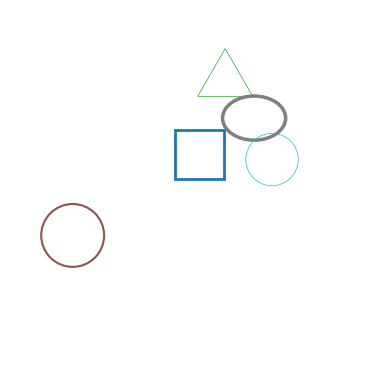[{"shape": "square", "thickness": 2, "radius": 0.32, "center": [0.519, 0.599]}, {"shape": "triangle", "thickness": 0.5, "radius": 0.41, "center": [0.585, 0.791]}, {"shape": "circle", "thickness": 1.5, "radius": 0.41, "center": [0.189, 0.388]}, {"shape": "oval", "thickness": 2.5, "radius": 0.41, "center": [0.66, 0.693]}, {"shape": "circle", "thickness": 0.5, "radius": 0.34, "center": [0.707, 0.586]}]